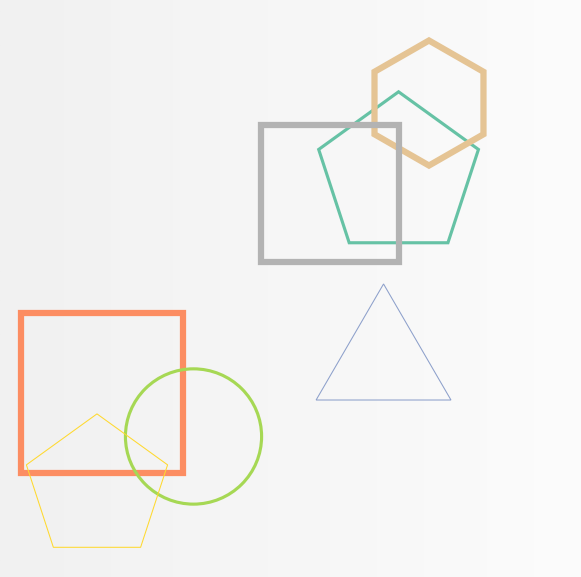[{"shape": "pentagon", "thickness": 1.5, "radius": 0.72, "center": [0.686, 0.696]}, {"shape": "square", "thickness": 3, "radius": 0.69, "center": [0.176, 0.319]}, {"shape": "triangle", "thickness": 0.5, "radius": 0.67, "center": [0.66, 0.373]}, {"shape": "circle", "thickness": 1.5, "radius": 0.59, "center": [0.333, 0.243]}, {"shape": "pentagon", "thickness": 0.5, "radius": 0.64, "center": [0.167, 0.155]}, {"shape": "hexagon", "thickness": 3, "radius": 0.54, "center": [0.738, 0.821]}, {"shape": "square", "thickness": 3, "radius": 0.59, "center": [0.568, 0.663]}]